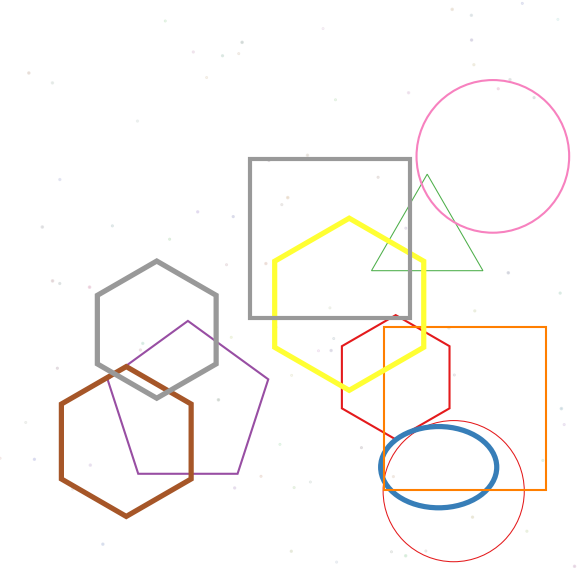[{"shape": "circle", "thickness": 0.5, "radius": 0.61, "center": [0.786, 0.149]}, {"shape": "hexagon", "thickness": 1, "radius": 0.54, "center": [0.685, 0.346]}, {"shape": "oval", "thickness": 2.5, "radius": 0.5, "center": [0.76, 0.19]}, {"shape": "triangle", "thickness": 0.5, "radius": 0.56, "center": [0.74, 0.586]}, {"shape": "pentagon", "thickness": 1, "radius": 0.73, "center": [0.325, 0.297]}, {"shape": "square", "thickness": 1, "radius": 0.7, "center": [0.805, 0.292]}, {"shape": "hexagon", "thickness": 2.5, "radius": 0.75, "center": [0.605, 0.472]}, {"shape": "hexagon", "thickness": 2.5, "radius": 0.65, "center": [0.219, 0.235]}, {"shape": "circle", "thickness": 1, "radius": 0.66, "center": [0.853, 0.728]}, {"shape": "square", "thickness": 2, "radius": 0.69, "center": [0.571, 0.586]}, {"shape": "hexagon", "thickness": 2.5, "radius": 0.59, "center": [0.271, 0.428]}]